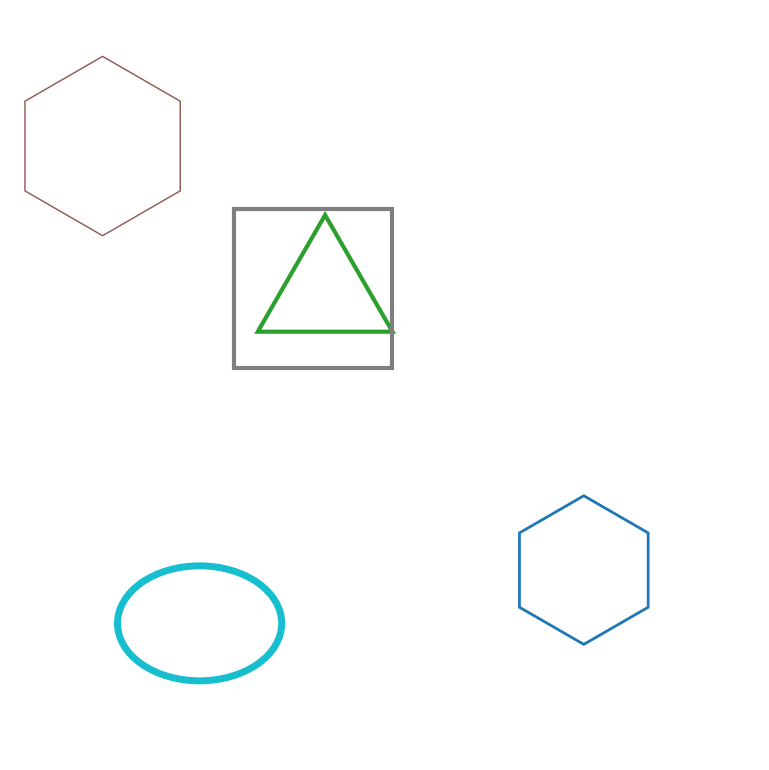[{"shape": "hexagon", "thickness": 1, "radius": 0.48, "center": [0.758, 0.26]}, {"shape": "triangle", "thickness": 1.5, "radius": 0.5, "center": [0.422, 0.62]}, {"shape": "hexagon", "thickness": 0.5, "radius": 0.58, "center": [0.133, 0.81]}, {"shape": "square", "thickness": 1.5, "radius": 0.51, "center": [0.407, 0.625]}, {"shape": "oval", "thickness": 2.5, "radius": 0.53, "center": [0.259, 0.19]}]